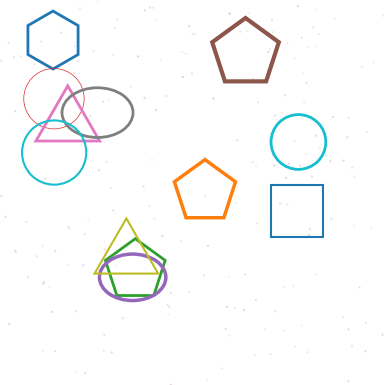[{"shape": "hexagon", "thickness": 2, "radius": 0.38, "center": [0.138, 0.896]}, {"shape": "square", "thickness": 1.5, "radius": 0.34, "center": [0.772, 0.453]}, {"shape": "pentagon", "thickness": 2.5, "radius": 0.42, "center": [0.532, 0.502]}, {"shape": "pentagon", "thickness": 2, "radius": 0.41, "center": [0.351, 0.298]}, {"shape": "circle", "thickness": 0.5, "radius": 0.39, "center": [0.14, 0.744]}, {"shape": "oval", "thickness": 2.5, "radius": 0.43, "center": [0.344, 0.28]}, {"shape": "pentagon", "thickness": 3, "radius": 0.45, "center": [0.638, 0.862]}, {"shape": "triangle", "thickness": 2, "radius": 0.48, "center": [0.176, 0.681]}, {"shape": "oval", "thickness": 2, "radius": 0.46, "center": [0.253, 0.707]}, {"shape": "triangle", "thickness": 1.5, "radius": 0.48, "center": [0.328, 0.337]}, {"shape": "circle", "thickness": 1.5, "radius": 0.42, "center": [0.141, 0.604]}, {"shape": "circle", "thickness": 2, "radius": 0.36, "center": [0.775, 0.631]}]